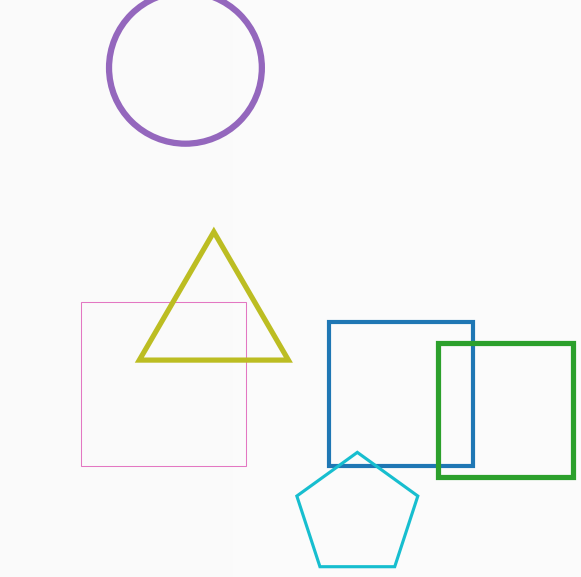[{"shape": "square", "thickness": 2, "radius": 0.62, "center": [0.69, 0.317]}, {"shape": "square", "thickness": 2.5, "radius": 0.58, "center": [0.869, 0.289]}, {"shape": "circle", "thickness": 3, "radius": 0.66, "center": [0.319, 0.882]}, {"shape": "square", "thickness": 0.5, "radius": 0.71, "center": [0.282, 0.334]}, {"shape": "triangle", "thickness": 2.5, "radius": 0.74, "center": [0.368, 0.45]}, {"shape": "pentagon", "thickness": 1.5, "radius": 0.55, "center": [0.615, 0.106]}]